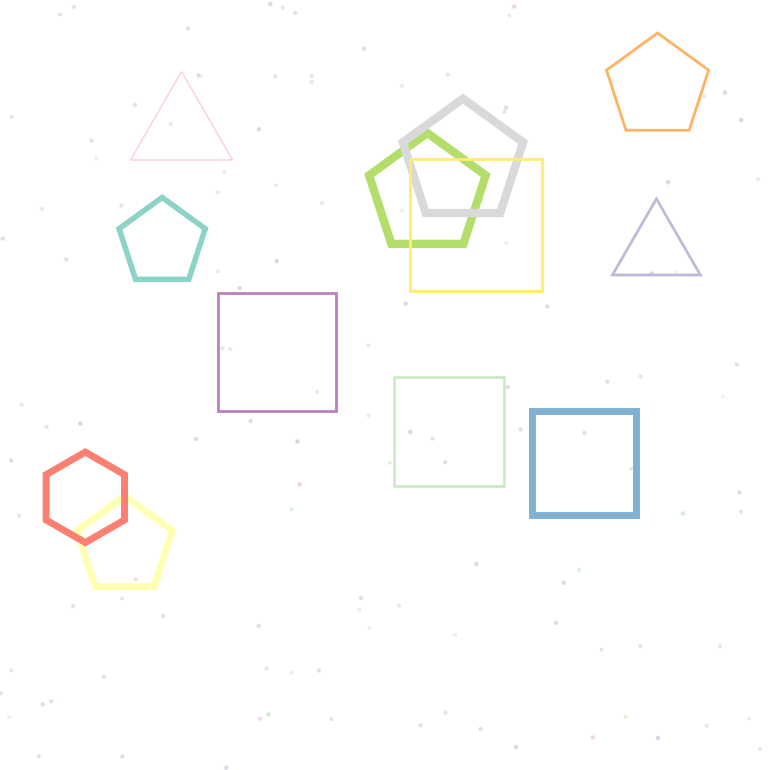[{"shape": "pentagon", "thickness": 2, "radius": 0.29, "center": [0.211, 0.685]}, {"shape": "pentagon", "thickness": 2.5, "radius": 0.33, "center": [0.162, 0.291]}, {"shape": "triangle", "thickness": 1, "radius": 0.33, "center": [0.852, 0.676]}, {"shape": "hexagon", "thickness": 2.5, "radius": 0.29, "center": [0.111, 0.354]}, {"shape": "square", "thickness": 2.5, "radius": 0.34, "center": [0.758, 0.399]}, {"shape": "pentagon", "thickness": 1, "radius": 0.35, "center": [0.854, 0.887]}, {"shape": "pentagon", "thickness": 3, "radius": 0.4, "center": [0.555, 0.748]}, {"shape": "triangle", "thickness": 0.5, "radius": 0.38, "center": [0.236, 0.83]}, {"shape": "pentagon", "thickness": 3, "radius": 0.41, "center": [0.601, 0.79]}, {"shape": "square", "thickness": 1, "radius": 0.38, "center": [0.36, 0.542]}, {"shape": "square", "thickness": 1, "radius": 0.35, "center": [0.583, 0.44]}, {"shape": "square", "thickness": 1, "radius": 0.43, "center": [0.618, 0.708]}]